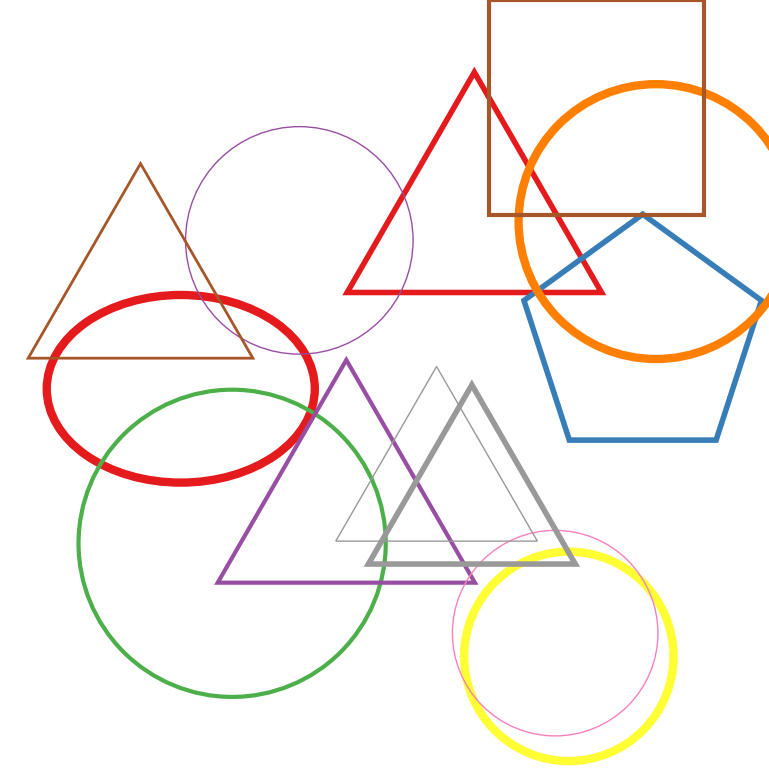[{"shape": "triangle", "thickness": 2, "radius": 0.95, "center": [0.616, 0.716]}, {"shape": "oval", "thickness": 3, "radius": 0.87, "center": [0.235, 0.495]}, {"shape": "pentagon", "thickness": 2, "radius": 0.81, "center": [0.835, 0.56]}, {"shape": "circle", "thickness": 1.5, "radius": 1.0, "center": [0.301, 0.294]}, {"shape": "triangle", "thickness": 1.5, "radius": 0.96, "center": [0.45, 0.34]}, {"shape": "circle", "thickness": 0.5, "radius": 0.74, "center": [0.389, 0.688]}, {"shape": "circle", "thickness": 3, "radius": 0.89, "center": [0.852, 0.712]}, {"shape": "circle", "thickness": 3, "radius": 0.68, "center": [0.739, 0.148]}, {"shape": "triangle", "thickness": 1, "radius": 0.84, "center": [0.182, 0.619]}, {"shape": "square", "thickness": 1.5, "radius": 0.7, "center": [0.775, 0.861]}, {"shape": "circle", "thickness": 0.5, "radius": 0.67, "center": [0.721, 0.178]}, {"shape": "triangle", "thickness": 2, "radius": 0.78, "center": [0.613, 0.345]}, {"shape": "triangle", "thickness": 0.5, "radius": 0.76, "center": [0.567, 0.373]}]